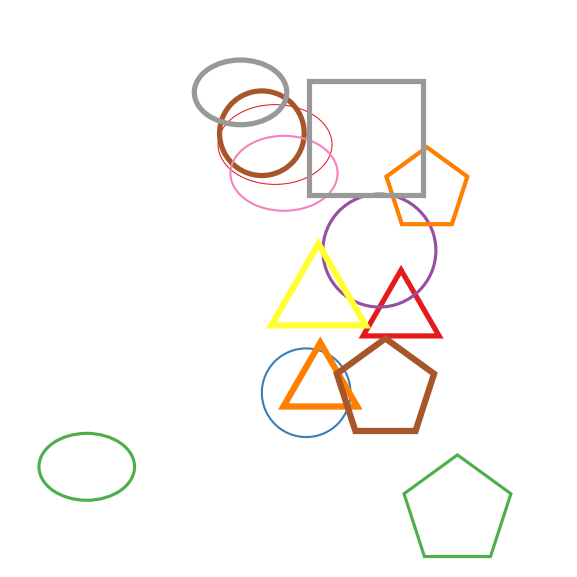[{"shape": "triangle", "thickness": 2.5, "radius": 0.38, "center": [0.694, 0.455]}, {"shape": "oval", "thickness": 0.5, "radius": 0.49, "center": [0.476, 0.749]}, {"shape": "circle", "thickness": 1, "radius": 0.38, "center": [0.53, 0.319]}, {"shape": "oval", "thickness": 1.5, "radius": 0.41, "center": [0.15, 0.191]}, {"shape": "pentagon", "thickness": 1.5, "radius": 0.49, "center": [0.792, 0.114]}, {"shape": "circle", "thickness": 1.5, "radius": 0.49, "center": [0.657, 0.565]}, {"shape": "pentagon", "thickness": 2, "radius": 0.37, "center": [0.739, 0.671]}, {"shape": "triangle", "thickness": 3, "radius": 0.37, "center": [0.555, 0.332]}, {"shape": "triangle", "thickness": 3, "radius": 0.47, "center": [0.551, 0.483]}, {"shape": "pentagon", "thickness": 3, "radius": 0.44, "center": [0.667, 0.325]}, {"shape": "circle", "thickness": 2.5, "radius": 0.37, "center": [0.453, 0.768]}, {"shape": "oval", "thickness": 1, "radius": 0.46, "center": [0.492, 0.699]}, {"shape": "square", "thickness": 2.5, "radius": 0.49, "center": [0.634, 0.761]}, {"shape": "oval", "thickness": 2.5, "radius": 0.4, "center": [0.417, 0.839]}]